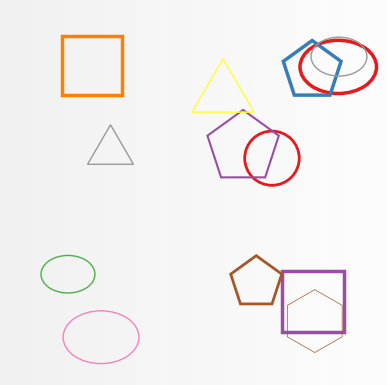[{"shape": "circle", "thickness": 2, "radius": 0.35, "center": [0.702, 0.589]}, {"shape": "oval", "thickness": 2.5, "radius": 0.49, "center": [0.873, 0.826]}, {"shape": "pentagon", "thickness": 2.5, "radius": 0.39, "center": [0.806, 0.816]}, {"shape": "oval", "thickness": 1, "radius": 0.35, "center": [0.175, 0.288]}, {"shape": "pentagon", "thickness": 1.5, "radius": 0.48, "center": [0.627, 0.618]}, {"shape": "square", "thickness": 2.5, "radius": 0.4, "center": [0.807, 0.217]}, {"shape": "square", "thickness": 2.5, "radius": 0.39, "center": [0.238, 0.829]}, {"shape": "triangle", "thickness": 1, "radius": 0.46, "center": [0.576, 0.755]}, {"shape": "hexagon", "thickness": 0.5, "radius": 0.41, "center": [0.812, 0.166]}, {"shape": "pentagon", "thickness": 2, "radius": 0.35, "center": [0.661, 0.267]}, {"shape": "oval", "thickness": 1, "radius": 0.49, "center": [0.261, 0.124]}, {"shape": "triangle", "thickness": 1, "radius": 0.34, "center": [0.285, 0.607]}, {"shape": "oval", "thickness": 1, "radius": 0.36, "center": [0.875, 0.853]}]